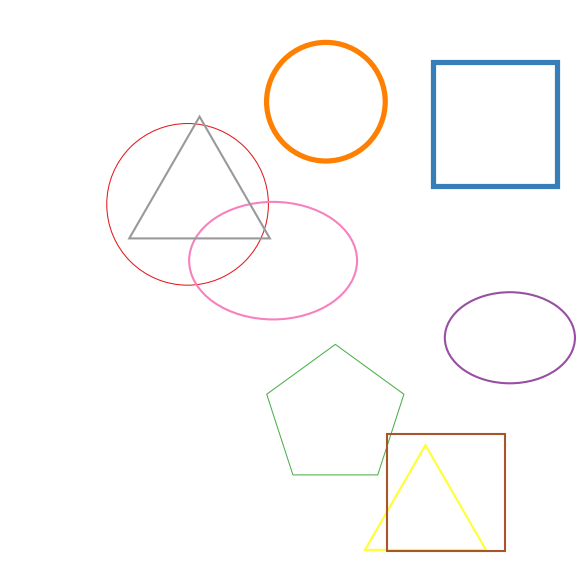[{"shape": "circle", "thickness": 0.5, "radius": 0.7, "center": [0.325, 0.645]}, {"shape": "square", "thickness": 2.5, "radius": 0.54, "center": [0.857, 0.784]}, {"shape": "pentagon", "thickness": 0.5, "radius": 0.62, "center": [0.581, 0.278]}, {"shape": "oval", "thickness": 1, "radius": 0.56, "center": [0.883, 0.414]}, {"shape": "circle", "thickness": 2.5, "radius": 0.51, "center": [0.564, 0.823]}, {"shape": "triangle", "thickness": 1, "radius": 0.6, "center": [0.737, 0.107]}, {"shape": "square", "thickness": 1, "radius": 0.51, "center": [0.772, 0.146]}, {"shape": "oval", "thickness": 1, "radius": 0.73, "center": [0.473, 0.548]}, {"shape": "triangle", "thickness": 1, "radius": 0.7, "center": [0.346, 0.657]}]